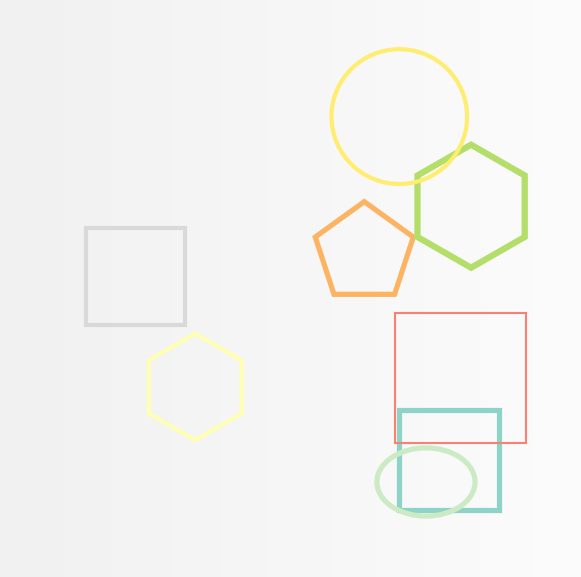[{"shape": "square", "thickness": 2.5, "radius": 0.43, "center": [0.772, 0.202]}, {"shape": "hexagon", "thickness": 2, "radius": 0.46, "center": [0.336, 0.329]}, {"shape": "square", "thickness": 1, "radius": 0.56, "center": [0.793, 0.345]}, {"shape": "pentagon", "thickness": 2.5, "radius": 0.44, "center": [0.627, 0.561]}, {"shape": "hexagon", "thickness": 3, "radius": 0.53, "center": [0.81, 0.642]}, {"shape": "square", "thickness": 2, "radius": 0.42, "center": [0.233, 0.52]}, {"shape": "oval", "thickness": 2.5, "radius": 0.42, "center": [0.733, 0.165]}, {"shape": "circle", "thickness": 2, "radius": 0.58, "center": [0.687, 0.797]}]